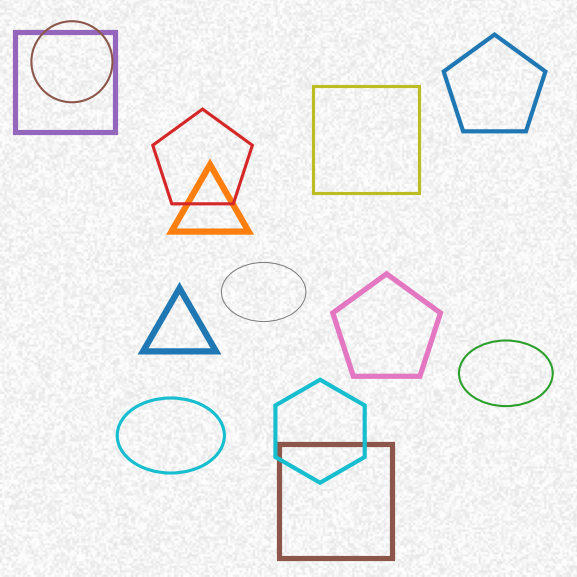[{"shape": "pentagon", "thickness": 2, "radius": 0.46, "center": [0.856, 0.847]}, {"shape": "triangle", "thickness": 3, "radius": 0.36, "center": [0.311, 0.427]}, {"shape": "triangle", "thickness": 3, "radius": 0.39, "center": [0.364, 0.637]}, {"shape": "oval", "thickness": 1, "radius": 0.41, "center": [0.876, 0.353]}, {"shape": "pentagon", "thickness": 1.5, "radius": 0.45, "center": [0.351, 0.72]}, {"shape": "square", "thickness": 2.5, "radius": 0.43, "center": [0.112, 0.857]}, {"shape": "circle", "thickness": 1, "radius": 0.35, "center": [0.125, 0.892]}, {"shape": "square", "thickness": 2.5, "radius": 0.49, "center": [0.581, 0.132]}, {"shape": "pentagon", "thickness": 2.5, "radius": 0.49, "center": [0.669, 0.427]}, {"shape": "oval", "thickness": 0.5, "radius": 0.37, "center": [0.457, 0.494]}, {"shape": "square", "thickness": 1.5, "radius": 0.46, "center": [0.634, 0.757]}, {"shape": "hexagon", "thickness": 2, "radius": 0.45, "center": [0.554, 0.252]}, {"shape": "oval", "thickness": 1.5, "radius": 0.46, "center": [0.296, 0.245]}]